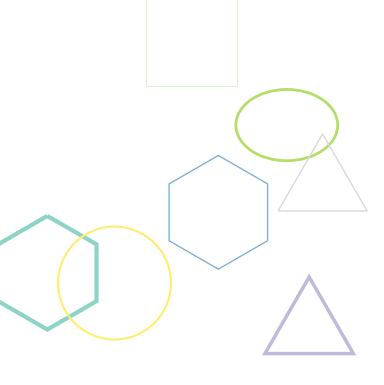[{"shape": "hexagon", "thickness": 3, "radius": 0.74, "center": [0.123, 0.292]}, {"shape": "triangle", "thickness": 2.5, "radius": 0.66, "center": [0.803, 0.148]}, {"shape": "hexagon", "thickness": 1, "radius": 0.74, "center": [0.567, 0.449]}, {"shape": "oval", "thickness": 2, "radius": 0.66, "center": [0.745, 0.675]}, {"shape": "triangle", "thickness": 1, "radius": 0.67, "center": [0.838, 0.519]}, {"shape": "square", "thickness": 0.5, "radius": 0.59, "center": [0.497, 0.896]}, {"shape": "circle", "thickness": 1.5, "radius": 0.73, "center": [0.297, 0.265]}]